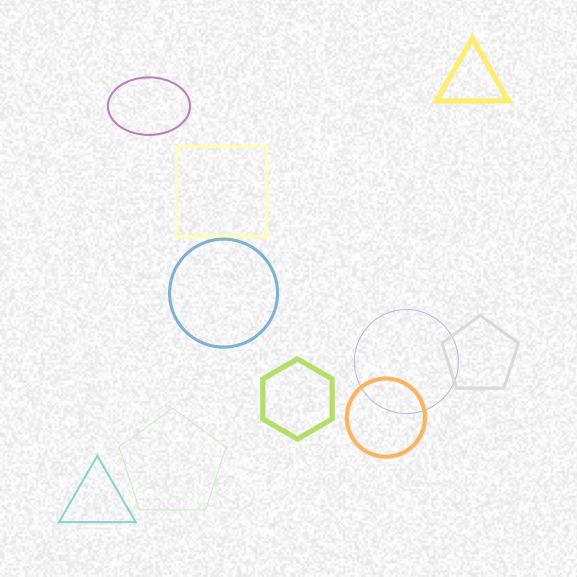[{"shape": "triangle", "thickness": 1, "radius": 0.38, "center": [0.168, 0.133]}, {"shape": "square", "thickness": 1.5, "radius": 0.39, "center": [0.382, 0.668]}, {"shape": "circle", "thickness": 0.5, "radius": 0.45, "center": [0.704, 0.373]}, {"shape": "circle", "thickness": 1.5, "radius": 0.47, "center": [0.387, 0.492]}, {"shape": "circle", "thickness": 2, "radius": 0.34, "center": [0.668, 0.276]}, {"shape": "hexagon", "thickness": 2.5, "radius": 0.35, "center": [0.515, 0.308]}, {"shape": "pentagon", "thickness": 1.5, "radius": 0.35, "center": [0.832, 0.383]}, {"shape": "oval", "thickness": 1, "radius": 0.36, "center": [0.258, 0.815]}, {"shape": "pentagon", "thickness": 0.5, "radius": 0.49, "center": [0.299, 0.195]}, {"shape": "triangle", "thickness": 2.5, "radius": 0.36, "center": [0.818, 0.86]}]